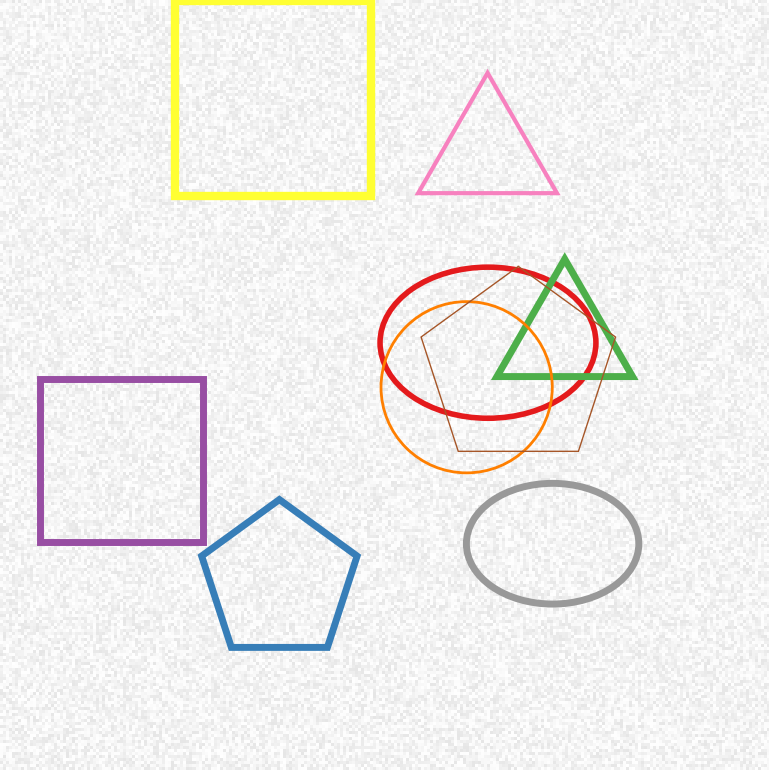[{"shape": "oval", "thickness": 2, "radius": 0.7, "center": [0.634, 0.555]}, {"shape": "pentagon", "thickness": 2.5, "radius": 0.53, "center": [0.363, 0.245]}, {"shape": "triangle", "thickness": 2.5, "radius": 0.51, "center": [0.733, 0.562]}, {"shape": "square", "thickness": 2.5, "radius": 0.53, "center": [0.158, 0.402]}, {"shape": "circle", "thickness": 1, "radius": 0.56, "center": [0.606, 0.497]}, {"shape": "square", "thickness": 3, "radius": 0.63, "center": [0.354, 0.872]}, {"shape": "pentagon", "thickness": 0.5, "radius": 0.66, "center": [0.673, 0.521]}, {"shape": "triangle", "thickness": 1.5, "radius": 0.52, "center": [0.633, 0.801]}, {"shape": "oval", "thickness": 2.5, "radius": 0.56, "center": [0.718, 0.294]}]